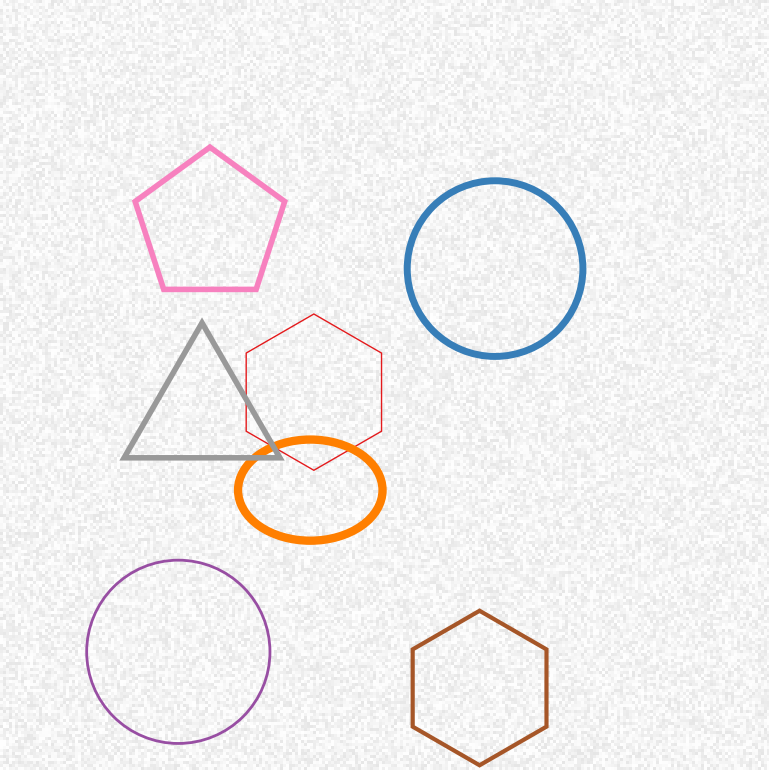[{"shape": "hexagon", "thickness": 0.5, "radius": 0.51, "center": [0.408, 0.491]}, {"shape": "circle", "thickness": 2.5, "radius": 0.57, "center": [0.643, 0.651]}, {"shape": "circle", "thickness": 1, "radius": 0.6, "center": [0.232, 0.153]}, {"shape": "oval", "thickness": 3, "radius": 0.47, "center": [0.403, 0.363]}, {"shape": "hexagon", "thickness": 1.5, "radius": 0.5, "center": [0.623, 0.106]}, {"shape": "pentagon", "thickness": 2, "radius": 0.51, "center": [0.273, 0.707]}, {"shape": "triangle", "thickness": 2, "radius": 0.58, "center": [0.262, 0.464]}]